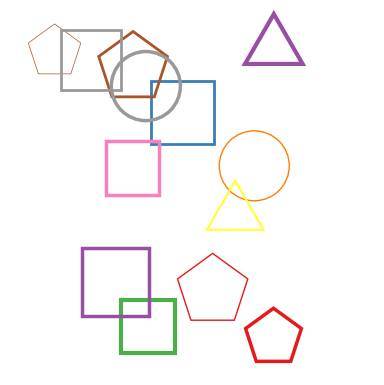[{"shape": "pentagon", "thickness": 1, "radius": 0.48, "center": [0.552, 0.246]}, {"shape": "pentagon", "thickness": 2.5, "radius": 0.38, "center": [0.71, 0.123]}, {"shape": "square", "thickness": 2, "radius": 0.41, "center": [0.475, 0.708]}, {"shape": "square", "thickness": 3, "radius": 0.35, "center": [0.385, 0.152]}, {"shape": "triangle", "thickness": 3, "radius": 0.43, "center": [0.711, 0.877]}, {"shape": "square", "thickness": 2.5, "radius": 0.44, "center": [0.3, 0.268]}, {"shape": "circle", "thickness": 1, "radius": 0.45, "center": [0.66, 0.569]}, {"shape": "triangle", "thickness": 1.5, "radius": 0.42, "center": [0.611, 0.446]}, {"shape": "pentagon", "thickness": 0.5, "radius": 0.36, "center": [0.142, 0.866]}, {"shape": "pentagon", "thickness": 2, "radius": 0.47, "center": [0.346, 0.824]}, {"shape": "square", "thickness": 2.5, "radius": 0.35, "center": [0.344, 0.564]}, {"shape": "circle", "thickness": 2.5, "radius": 0.45, "center": [0.379, 0.776]}, {"shape": "square", "thickness": 2, "radius": 0.39, "center": [0.237, 0.844]}]